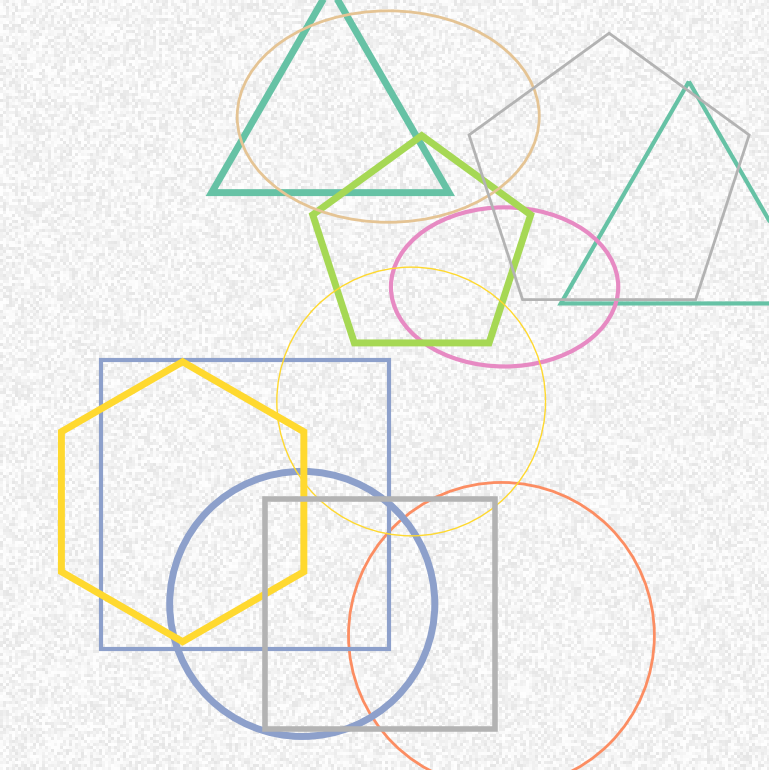[{"shape": "triangle", "thickness": 2.5, "radius": 0.89, "center": [0.429, 0.839]}, {"shape": "triangle", "thickness": 1.5, "radius": 0.96, "center": [0.895, 0.702]}, {"shape": "circle", "thickness": 1, "radius": 0.99, "center": [0.651, 0.175]}, {"shape": "square", "thickness": 1.5, "radius": 0.94, "center": [0.318, 0.345]}, {"shape": "circle", "thickness": 2.5, "radius": 0.86, "center": [0.393, 0.216]}, {"shape": "oval", "thickness": 1.5, "radius": 0.74, "center": [0.655, 0.627]}, {"shape": "pentagon", "thickness": 2.5, "radius": 0.74, "center": [0.548, 0.675]}, {"shape": "hexagon", "thickness": 2.5, "radius": 0.91, "center": [0.237, 0.348]}, {"shape": "circle", "thickness": 0.5, "radius": 0.87, "center": [0.534, 0.479]}, {"shape": "oval", "thickness": 1, "radius": 0.98, "center": [0.504, 0.849]}, {"shape": "pentagon", "thickness": 1, "radius": 0.96, "center": [0.791, 0.766]}, {"shape": "square", "thickness": 2, "radius": 0.75, "center": [0.494, 0.202]}]